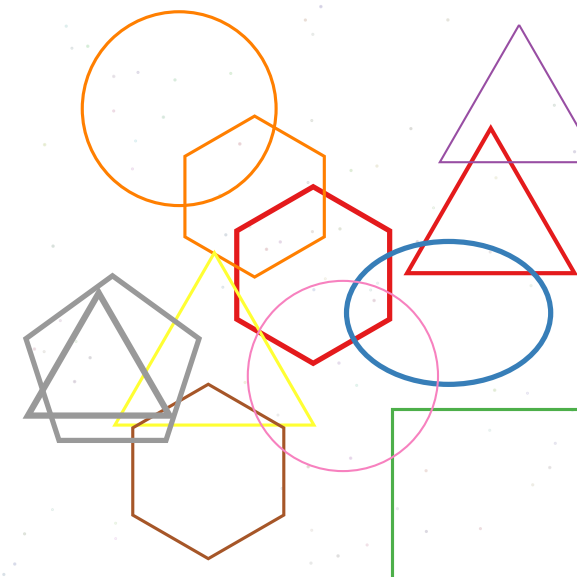[{"shape": "triangle", "thickness": 2, "radius": 0.84, "center": [0.85, 0.61]}, {"shape": "hexagon", "thickness": 2.5, "radius": 0.76, "center": [0.542, 0.523]}, {"shape": "oval", "thickness": 2.5, "radius": 0.88, "center": [0.777, 0.457]}, {"shape": "square", "thickness": 1.5, "radius": 0.92, "center": [0.861, 0.108]}, {"shape": "triangle", "thickness": 1, "radius": 0.79, "center": [0.899, 0.798]}, {"shape": "hexagon", "thickness": 1.5, "radius": 0.7, "center": [0.441, 0.659]}, {"shape": "circle", "thickness": 1.5, "radius": 0.84, "center": [0.31, 0.811]}, {"shape": "triangle", "thickness": 1.5, "radius": 0.99, "center": [0.371, 0.363]}, {"shape": "hexagon", "thickness": 1.5, "radius": 0.75, "center": [0.361, 0.183]}, {"shape": "circle", "thickness": 1, "radius": 0.82, "center": [0.594, 0.348]}, {"shape": "triangle", "thickness": 3, "radius": 0.71, "center": [0.171, 0.35]}, {"shape": "pentagon", "thickness": 2.5, "radius": 0.79, "center": [0.195, 0.364]}]